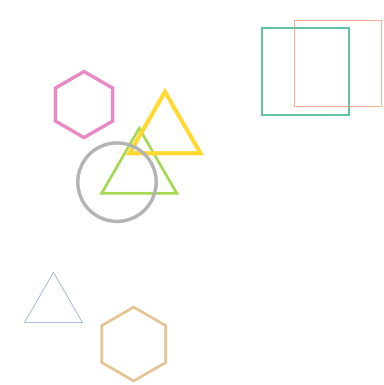[{"shape": "square", "thickness": 1.5, "radius": 0.57, "center": [0.794, 0.813]}, {"shape": "square", "thickness": 0.5, "radius": 0.56, "center": [0.876, 0.836]}, {"shape": "triangle", "thickness": 0.5, "radius": 0.44, "center": [0.139, 0.206]}, {"shape": "hexagon", "thickness": 2.5, "radius": 0.43, "center": [0.218, 0.728]}, {"shape": "triangle", "thickness": 2, "radius": 0.56, "center": [0.362, 0.554]}, {"shape": "triangle", "thickness": 3, "radius": 0.53, "center": [0.429, 0.655]}, {"shape": "hexagon", "thickness": 2, "radius": 0.48, "center": [0.347, 0.106]}, {"shape": "circle", "thickness": 2.5, "radius": 0.51, "center": [0.304, 0.527]}]